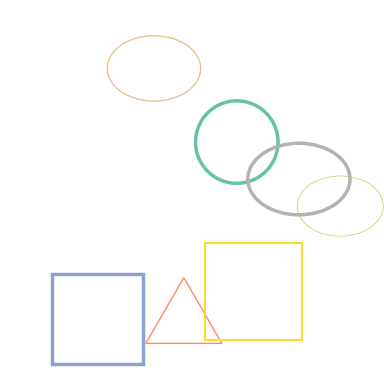[{"shape": "circle", "thickness": 2.5, "radius": 0.54, "center": [0.615, 0.631]}, {"shape": "triangle", "thickness": 1, "radius": 0.57, "center": [0.477, 0.165]}, {"shape": "square", "thickness": 2.5, "radius": 0.59, "center": [0.253, 0.171]}, {"shape": "oval", "thickness": 0.5, "radius": 0.56, "center": [0.884, 0.465]}, {"shape": "square", "thickness": 1.5, "radius": 0.63, "center": [0.658, 0.243]}, {"shape": "oval", "thickness": 1, "radius": 0.61, "center": [0.4, 0.822]}, {"shape": "oval", "thickness": 2.5, "radius": 0.66, "center": [0.776, 0.535]}]